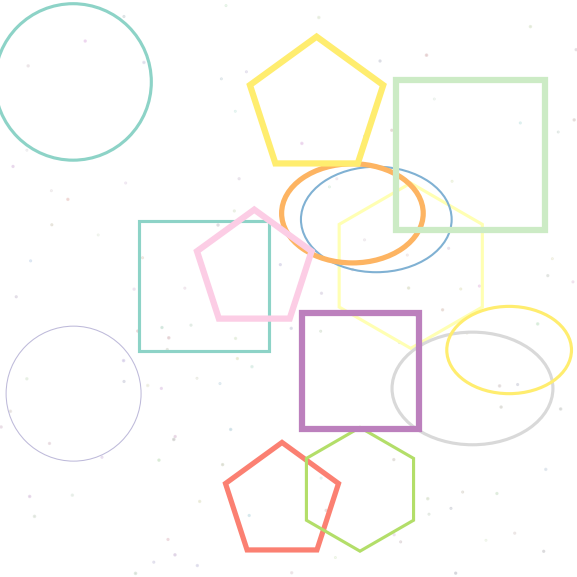[{"shape": "circle", "thickness": 1.5, "radius": 0.68, "center": [0.127, 0.857]}, {"shape": "square", "thickness": 1.5, "radius": 0.56, "center": [0.353, 0.503]}, {"shape": "hexagon", "thickness": 1.5, "radius": 0.72, "center": [0.711, 0.539]}, {"shape": "circle", "thickness": 0.5, "radius": 0.58, "center": [0.127, 0.318]}, {"shape": "pentagon", "thickness": 2.5, "radius": 0.51, "center": [0.488, 0.13]}, {"shape": "oval", "thickness": 1, "radius": 0.65, "center": [0.652, 0.619]}, {"shape": "oval", "thickness": 2.5, "radius": 0.61, "center": [0.61, 0.63]}, {"shape": "hexagon", "thickness": 1.5, "radius": 0.54, "center": [0.623, 0.152]}, {"shape": "pentagon", "thickness": 3, "radius": 0.52, "center": [0.44, 0.532]}, {"shape": "oval", "thickness": 1.5, "radius": 0.7, "center": [0.818, 0.326]}, {"shape": "square", "thickness": 3, "radius": 0.5, "center": [0.624, 0.357]}, {"shape": "square", "thickness": 3, "radius": 0.65, "center": [0.815, 0.731]}, {"shape": "oval", "thickness": 1.5, "radius": 0.54, "center": [0.882, 0.393]}, {"shape": "pentagon", "thickness": 3, "radius": 0.61, "center": [0.548, 0.814]}]